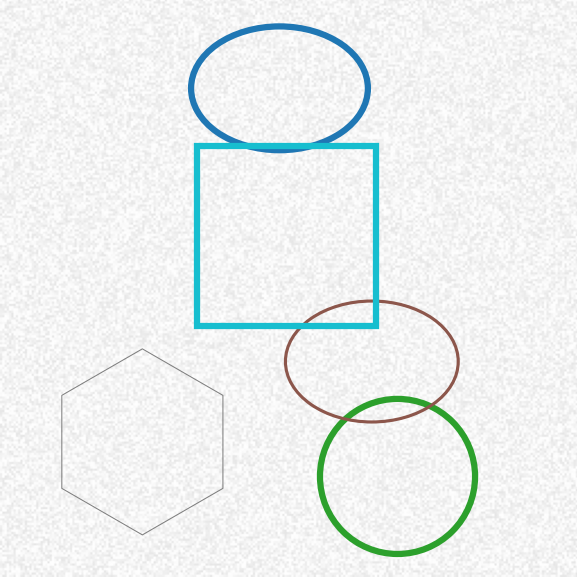[{"shape": "oval", "thickness": 3, "radius": 0.77, "center": [0.484, 0.846]}, {"shape": "circle", "thickness": 3, "radius": 0.67, "center": [0.688, 0.174]}, {"shape": "oval", "thickness": 1.5, "radius": 0.75, "center": [0.644, 0.373]}, {"shape": "hexagon", "thickness": 0.5, "radius": 0.81, "center": [0.247, 0.234]}, {"shape": "square", "thickness": 3, "radius": 0.78, "center": [0.496, 0.59]}]